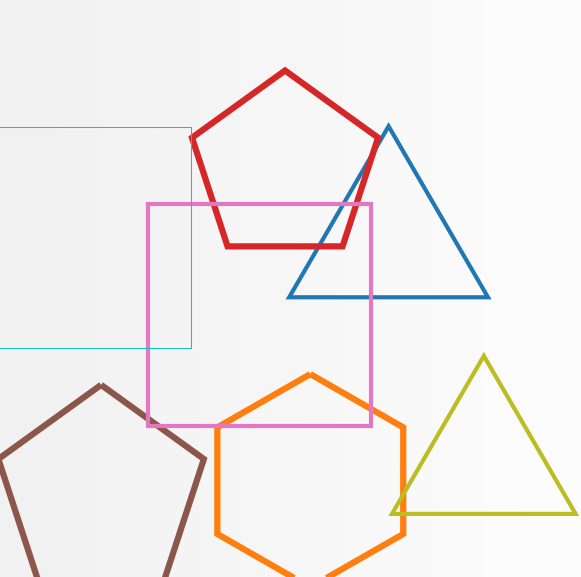[{"shape": "triangle", "thickness": 2, "radius": 0.99, "center": [0.669, 0.583]}, {"shape": "hexagon", "thickness": 3, "radius": 0.92, "center": [0.534, 0.167]}, {"shape": "pentagon", "thickness": 3, "radius": 0.84, "center": [0.49, 0.709]}, {"shape": "pentagon", "thickness": 3, "radius": 0.93, "center": [0.174, 0.147]}, {"shape": "square", "thickness": 2, "radius": 0.96, "center": [0.447, 0.454]}, {"shape": "triangle", "thickness": 2, "radius": 0.91, "center": [0.832, 0.2]}, {"shape": "square", "thickness": 0.5, "radius": 0.96, "center": [0.137, 0.589]}]